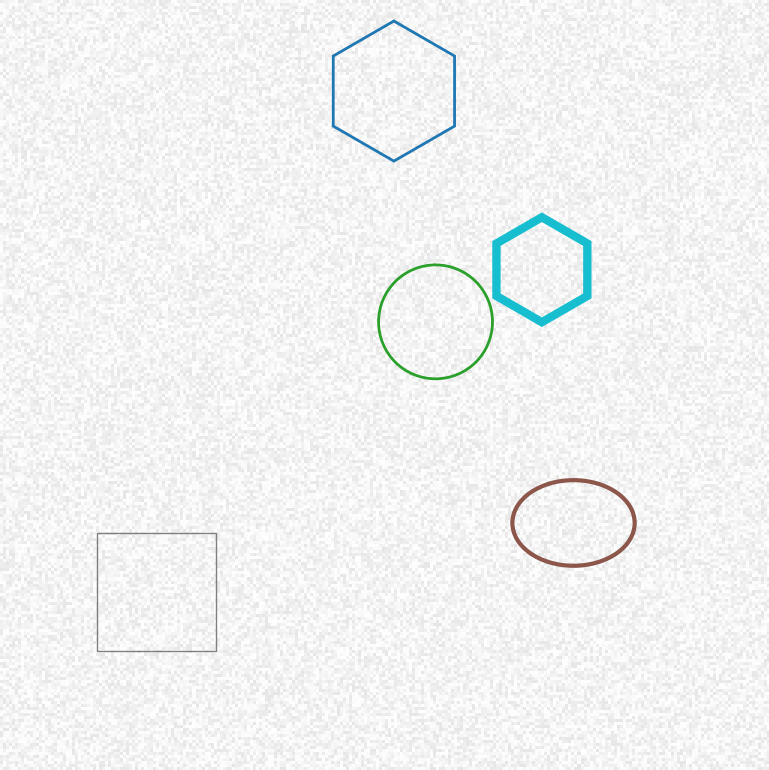[{"shape": "hexagon", "thickness": 1, "radius": 0.45, "center": [0.512, 0.882]}, {"shape": "circle", "thickness": 1, "radius": 0.37, "center": [0.566, 0.582]}, {"shape": "oval", "thickness": 1.5, "radius": 0.4, "center": [0.745, 0.321]}, {"shape": "square", "thickness": 0.5, "radius": 0.38, "center": [0.204, 0.231]}, {"shape": "hexagon", "thickness": 3, "radius": 0.34, "center": [0.704, 0.65]}]